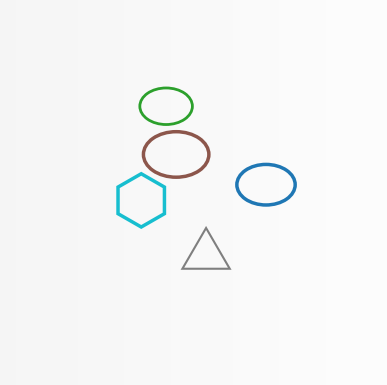[{"shape": "oval", "thickness": 2.5, "radius": 0.38, "center": [0.687, 0.52]}, {"shape": "oval", "thickness": 2, "radius": 0.34, "center": [0.429, 0.724]}, {"shape": "oval", "thickness": 2.5, "radius": 0.42, "center": [0.455, 0.599]}, {"shape": "triangle", "thickness": 1.5, "radius": 0.35, "center": [0.532, 0.337]}, {"shape": "hexagon", "thickness": 2.5, "radius": 0.35, "center": [0.364, 0.48]}]